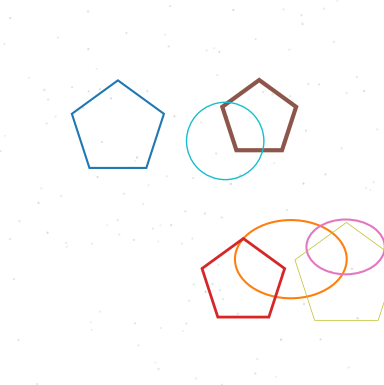[{"shape": "pentagon", "thickness": 1.5, "radius": 0.63, "center": [0.306, 0.666]}, {"shape": "oval", "thickness": 1.5, "radius": 0.73, "center": [0.755, 0.327]}, {"shape": "pentagon", "thickness": 2, "radius": 0.56, "center": [0.632, 0.268]}, {"shape": "pentagon", "thickness": 3, "radius": 0.5, "center": [0.673, 0.691]}, {"shape": "oval", "thickness": 1.5, "radius": 0.51, "center": [0.898, 0.359]}, {"shape": "pentagon", "thickness": 0.5, "radius": 0.7, "center": [0.9, 0.282]}, {"shape": "circle", "thickness": 1, "radius": 0.5, "center": [0.585, 0.634]}]